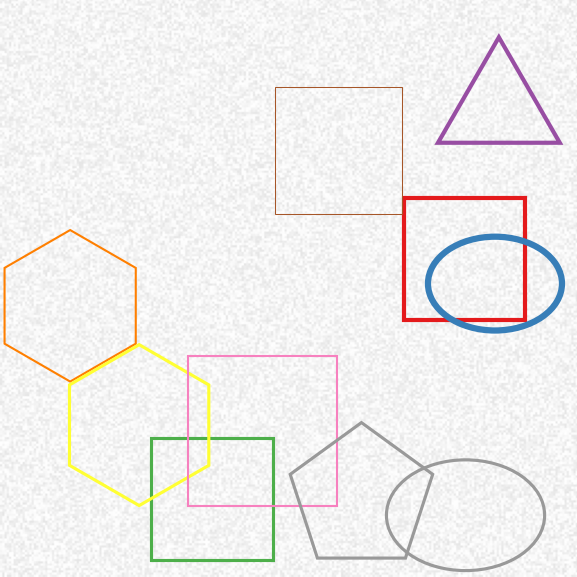[{"shape": "square", "thickness": 2, "radius": 0.53, "center": [0.804, 0.551]}, {"shape": "oval", "thickness": 3, "radius": 0.58, "center": [0.857, 0.508]}, {"shape": "square", "thickness": 1.5, "radius": 0.53, "center": [0.367, 0.135]}, {"shape": "triangle", "thickness": 2, "radius": 0.61, "center": [0.864, 0.813]}, {"shape": "hexagon", "thickness": 1, "radius": 0.66, "center": [0.121, 0.47]}, {"shape": "hexagon", "thickness": 1.5, "radius": 0.7, "center": [0.241, 0.263]}, {"shape": "square", "thickness": 0.5, "radius": 0.55, "center": [0.586, 0.739]}, {"shape": "square", "thickness": 1, "radius": 0.65, "center": [0.454, 0.253]}, {"shape": "oval", "thickness": 1.5, "radius": 0.68, "center": [0.806, 0.107]}, {"shape": "pentagon", "thickness": 1.5, "radius": 0.65, "center": [0.626, 0.138]}]